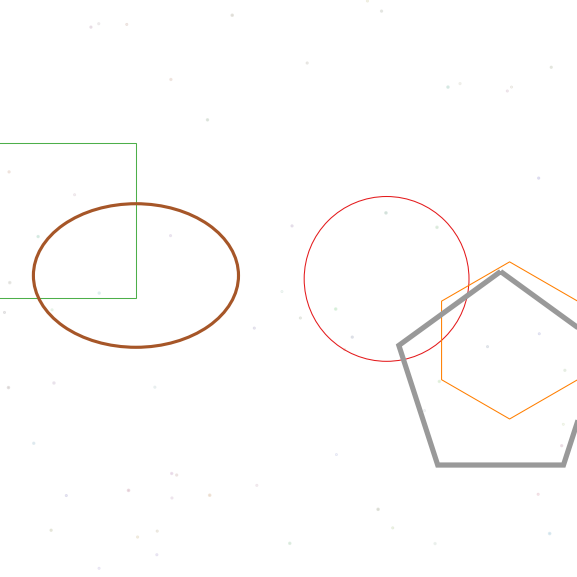[{"shape": "circle", "thickness": 0.5, "radius": 0.71, "center": [0.669, 0.516]}, {"shape": "square", "thickness": 0.5, "radius": 0.67, "center": [0.102, 0.618]}, {"shape": "hexagon", "thickness": 0.5, "radius": 0.68, "center": [0.882, 0.41]}, {"shape": "oval", "thickness": 1.5, "radius": 0.89, "center": [0.235, 0.522]}, {"shape": "pentagon", "thickness": 2.5, "radius": 0.93, "center": [0.867, 0.344]}]